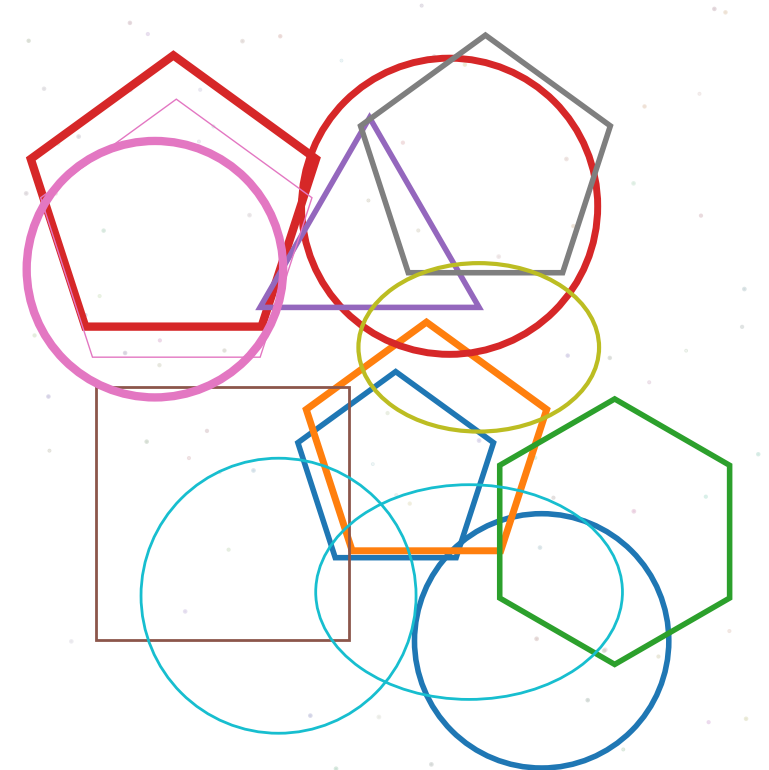[{"shape": "pentagon", "thickness": 2, "radius": 0.67, "center": [0.514, 0.384]}, {"shape": "circle", "thickness": 2, "radius": 0.83, "center": [0.703, 0.168]}, {"shape": "pentagon", "thickness": 2.5, "radius": 0.82, "center": [0.554, 0.418]}, {"shape": "hexagon", "thickness": 2, "radius": 0.86, "center": [0.798, 0.31]}, {"shape": "circle", "thickness": 2.5, "radius": 0.96, "center": [0.584, 0.732]}, {"shape": "pentagon", "thickness": 3, "radius": 0.97, "center": [0.225, 0.733]}, {"shape": "triangle", "thickness": 2, "radius": 0.82, "center": [0.48, 0.683]}, {"shape": "square", "thickness": 1, "radius": 0.82, "center": [0.289, 0.333]}, {"shape": "circle", "thickness": 3, "radius": 0.83, "center": [0.201, 0.65]}, {"shape": "pentagon", "thickness": 0.5, "radius": 0.93, "center": [0.229, 0.686]}, {"shape": "pentagon", "thickness": 2, "radius": 0.85, "center": [0.63, 0.784]}, {"shape": "oval", "thickness": 1.5, "radius": 0.78, "center": [0.622, 0.549]}, {"shape": "oval", "thickness": 1, "radius": 1.0, "center": [0.609, 0.231]}, {"shape": "circle", "thickness": 1, "radius": 0.89, "center": [0.362, 0.226]}]